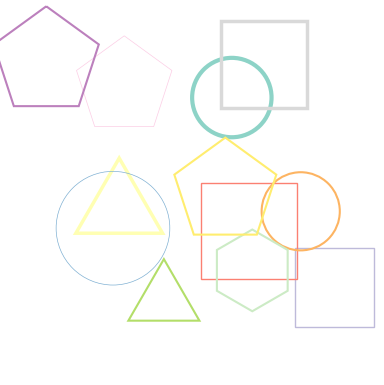[{"shape": "circle", "thickness": 3, "radius": 0.52, "center": [0.602, 0.747]}, {"shape": "triangle", "thickness": 2.5, "radius": 0.65, "center": [0.31, 0.459]}, {"shape": "square", "thickness": 1, "radius": 0.51, "center": [0.869, 0.253]}, {"shape": "square", "thickness": 1, "radius": 0.63, "center": [0.646, 0.4]}, {"shape": "circle", "thickness": 0.5, "radius": 0.74, "center": [0.293, 0.407]}, {"shape": "circle", "thickness": 1.5, "radius": 0.51, "center": [0.781, 0.451]}, {"shape": "triangle", "thickness": 1.5, "radius": 0.53, "center": [0.426, 0.22]}, {"shape": "pentagon", "thickness": 0.5, "radius": 0.65, "center": [0.323, 0.777]}, {"shape": "square", "thickness": 2.5, "radius": 0.56, "center": [0.686, 0.832]}, {"shape": "pentagon", "thickness": 1.5, "radius": 0.72, "center": [0.12, 0.84]}, {"shape": "hexagon", "thickness": 1.5, "radius": 0.53, "center": [0.655, 0.298]}, {"shape": "pentagon", "thickness": 1.5, "radius": 0.7, "center": [0.585, 0.503]}]